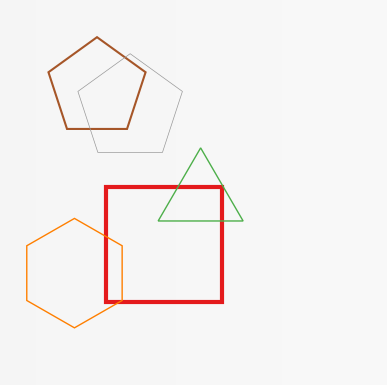[{"shape": "square", "thickness": 3, "radius": 0.75, "center": [0.423, 0.364]}, {"shape": "triangle", "thickness": 1, "radius": 0.63, "center": [0.518, 0.489]}, {"shape": "hexagon", "thickness": 1, "radius": 0.71, "center": [0.192, 0.291]}, {"shape": "pentagon", "thickness": 1.5, "radius": 0.66, "center": [0.25, 0.772]}, {"shape": "pentagon", "thickness": 0.5, "radius": 0.71, "center": [0.336, 0.719]}]